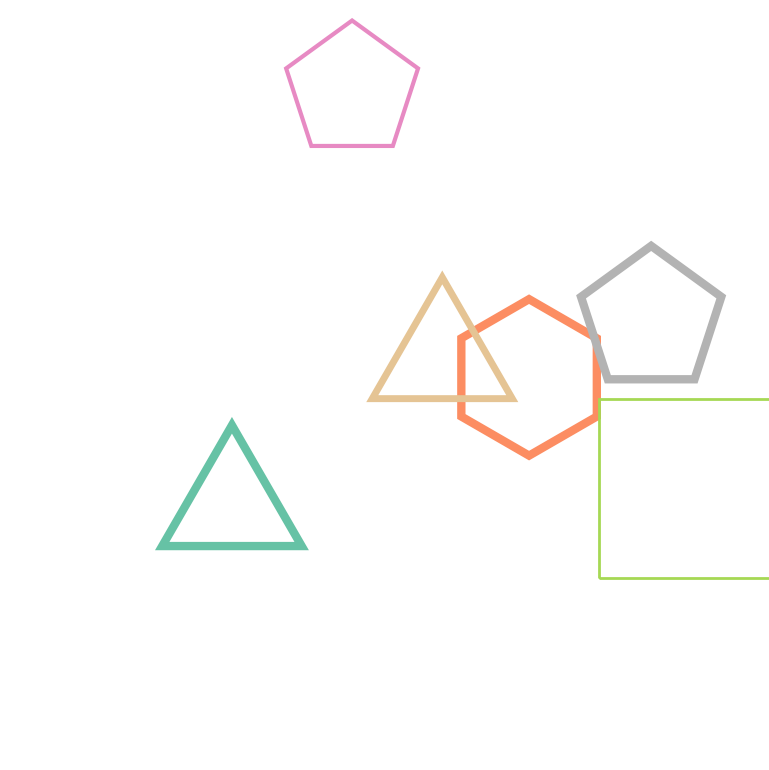[{"shape": "triangle", "thickness": 3, "radius": 0.52, "center": [0.301, 0.343]}, {"shape": "hexagon", "thickness": 3, "radius": 0.51, "center": [0.687, 0.51]}, {"shape": "pentagon", "thickness": 1.5, "radius": 0.45, "center": [0.457, 0.883]}, {"shape": "square", "thickness": 1, "radius": 0.58, "center": [0.894, 0.366]}, {"shape": "triangle", "thickness": 2.5, "radius": 0.52, "center": [0.574, 0.535]}, {"shape": "pentagon", "thickness": 3, "radius": 0.48, "center": [0.846, 0.585]}]